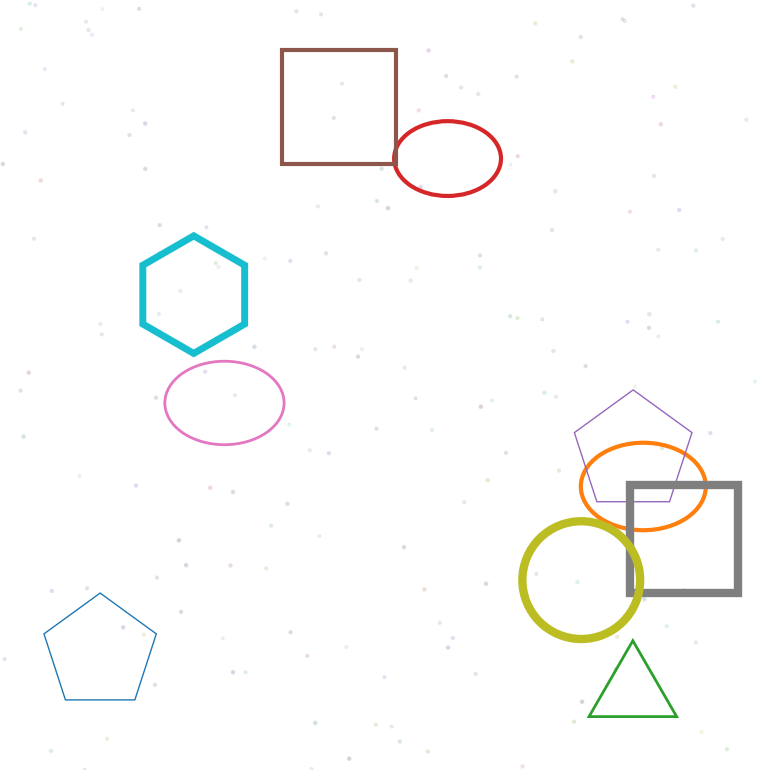[{"shape": "pentagon", "thickness": 0.5, "radius": 0.38, "center": [0.13, 0.153]}, {"shape": "oval", "thickness": 1.5, "radius": 0.41, "center": [0.835, 0.368]}, {"shape": "triangle", "thickness": 1, "radius": 0.33, "center": [0.822, 0.102]}, {"shape": "oval", "thickness": 1.5, "radius": 0.35, "center": [0.581, 0.794]}, {"shape": "pentagon", "thickness": 0.5, "radius": 0.4, "center": [0.822, 0.413]}, {"shape": "square", "thickness": 1.5, "radius": 0.37, "center": [0.44, 0.862]}, {"shape": "oval", "thickness": 1, "radius": 0.39, "center": [0.292, 0.477]}, {"shape": "square", "thickness": 3, "radius": 0.35, "center": [0.888, 0.3]}, {"shape": "circle", "thickness": 3, "radius": 0.38, "center": [0.755, 0.247]}, {"shape": "hexagon", "thickness": 2.5, "radius": 0.38, "center": [0.252, 0.617]}]